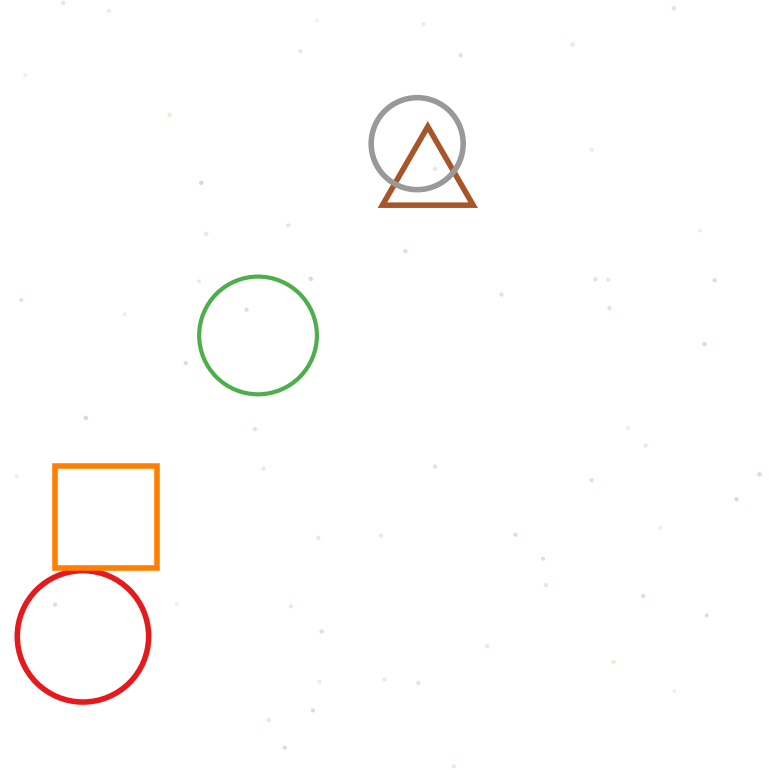[{"shape": "circle", "thickness": 2, "radius": 0.43, "center": [0.108, 0.174]}, {"shape": "circle", "thickness": 1.5, "radius": 0.38, "center": [0.335, 0.564]}, {"shape": "square", "thickness": 2, "radius": 0.33, "center": [0.138, 0.329]}, {"shape": "triangle", "thickness": 2, "radius": 0.34, "center": [0.556, 0.768]}, {"shape": "circle", "thickness": 2, "radius": 0.3, "center": [0.542, 0.813]}]